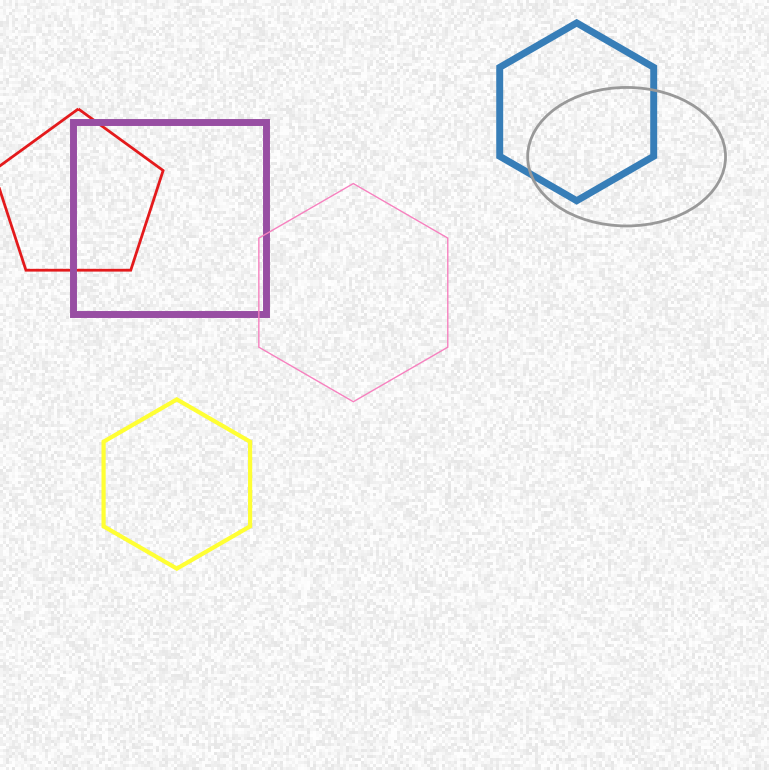[{"shape": "pentagon", "thickness": 1, "radius": 0.58, "center": [0.102, 0.743]}, {"shape": "hexagon", "thickness": 2.5, "radius": 0.58, "center": [0.749, 0.855]}, {"shape": "square", "thickness": 2.5, "radius": 0.62, "center": [0.22, 0.717]}, {"shape": "hexagon", "thickness": 1.5, "radius": 0.55, "center": [0.23, 0.371]}, {"shape": "hexagon", "thickness": 0.5, "radius": 0.71, "center": [0.459, 0.62]}, {"shape": "oval", "thickness": 1, "radius": 0.64, "center": [0.814, 0.796]}]